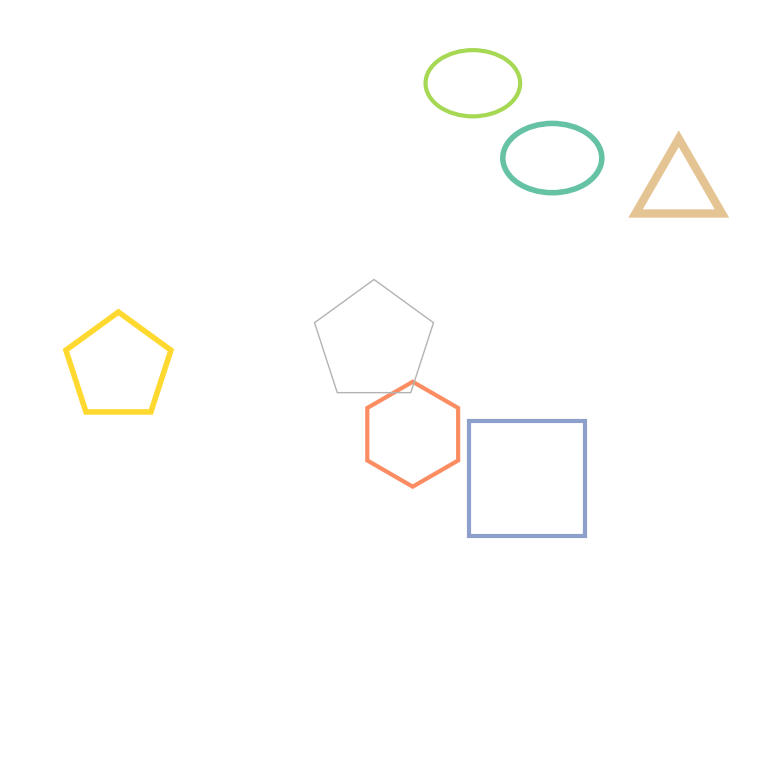[{"shape": "oval", "thickness": 2, "radius": 0.32, "center": [0.717, 0.795]}, {"shape": "hexagon", "thickness": 1.5, "radius": 0.34, "center": [0.536, 0.436]}, {"shape": "square", "thickness": 1.5, "radius": 0.38, "center": [0.684, 0.379]}, {"shape": "oval", "thickness": 1.5, "radius": 0.31, "center": [0.614, 0.892]}, {"shape": "pentagon", "thickness": 2, "radius": 0.36, "center": [0.154, 0.523]}, {"shape": "triangle", "thickness": 3, "radius": 0.32, "center": [0.881, 0.755]}, {"shape": "pentagon", "thickness": 0.5, "radius": 0.41, "center": [0.486, 0.556]}]